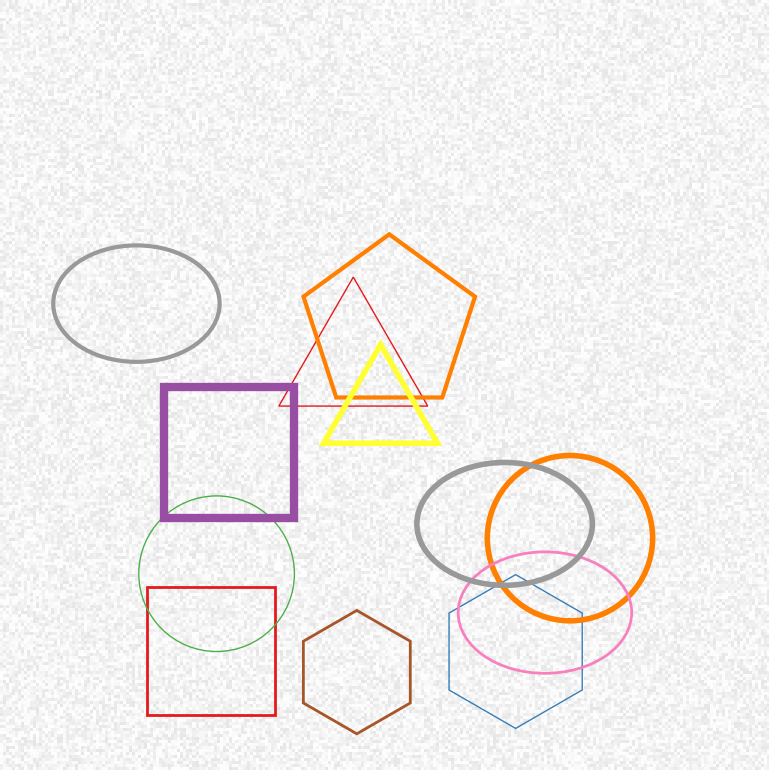[{"shape": "triangle", "thickness": 0.5, "radius": 0.56, "center": [0.459, 0.528]}, {"shape": "square", "thickness": 1, "radius": 0.41, "center": [0.274, 0.155]}, {"shape": "hexagon", "thickness": 0.5, "radius": 0.5, "center": [0.67, 0.154]}, {"shape": "circle", "thickness": 0.5, "radius": 0.51, "center": [0.281, 0.255]}, {"shape": "square", "thickness": 3, "radius": 0.42, "center": [0.298, 0.413]}, {"shape": "pentagon", "thickness": 1.5, "radius": 0.59, "center": [0.506, 0.579]}, {"shape": "circle", "thickness": 2, "radius": 0.54, "center": [0.74, 0.301]}, {"shape": "triangle", "thickness": 2, "radius": 0.43, "center": [0.494, 0.467]}, {"shape": "hexagon", "thickness": 1, "radius": 0.4, "center": [0.463, 0.127]}, {"shape": "oval", "thickness": 1, "radius": 0.56, "center": [0.708, 0.204]}, {"shape": "oval", "thickness": 2, "radius": 0.57, "center": [0.655, 0.32]}, {"shape": "oval", "thickness": 1.5, "radius": 0.54, "center": [0.177, 0.606]}]